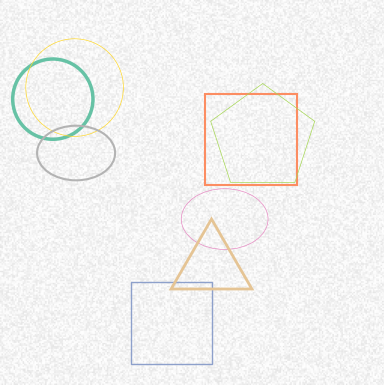[{"shape": "circle", "thickness": 2.5, "radius": 0.52, "center": [0.137, 0.743]}, {"shape": "square", "thickness": 1.5, "radius": 0.59, "center": [0.651, 0.638]}, {"shape": "square", "thickness": 1, "radius": 0.53, "center": [0.446, 0.16]}, {"shape": "oval", "thickness": 0.5, "radius": 0.56, "center": [0.584, 0.431]}, {"shape": "pentagon", "thickness": 0.5, "radius": 0.71, "center": [0.682, 0.641]}, {"shape": "circle", "thickness": 0.5, "radius": 0.63, "center": [0.194, 0.773]}, {"shape": "triangle", "thickness": 2, "radius": 0.61, "center": [0.549, 0.31]}, {"shape": "oval", "thickness": 1.5, "radius": 0.51, "center": [0.198, 0.603]}]